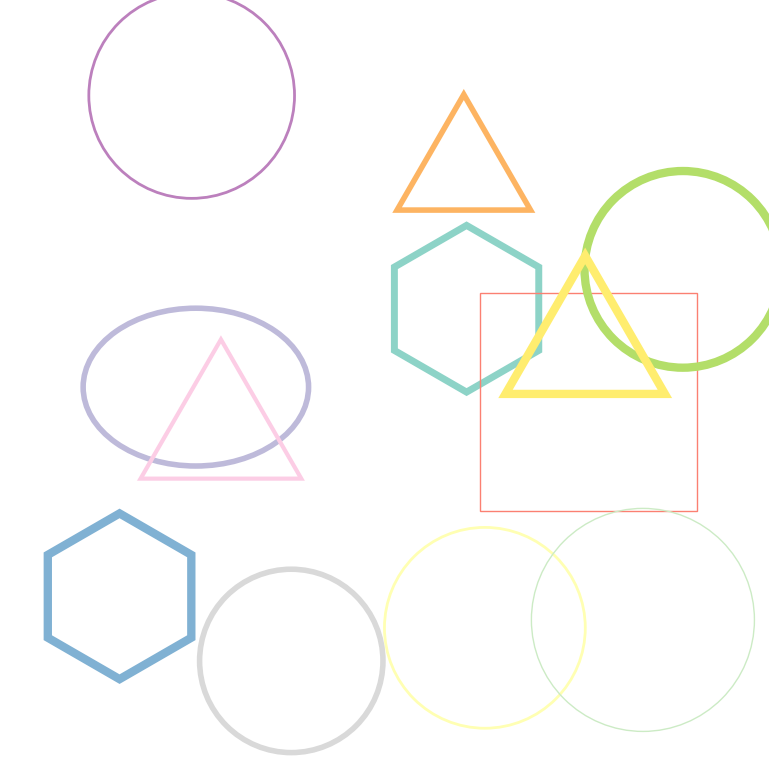[{"shape": "hexagon", "thickness": 2.5, "radius": 0.54, "center": [0.606, 0.599]}, {"shape": "circle", "thickness": 1, "radius": 0.65, "center": [0.63, 0.185]}, {"shape": "oval", "thickness": 2, "radius": 0.73, "center": [0.254, 0.497]}, {"shape": "square", "thickness": 0.5, "radius": 0.71, "center": [0.765, 0.478]}, {"shape": "hexagon", "thickness": 3, "radius": 0.54, "center": [0.155, 0.226]}, {"shape": "triangle", "thickness": 2, "radius": 0.5, "center": [0.602, 0.777]}, {"shape": "circle", "thickness": 3, "radius": 0.64, "center": [0.887, 0.65]}, {"shape": "triangle", "thickness": 1.5, "radius": 0.6, "center": [0.287, 0.439]}, {"shape": "circle", "thickness": 2, "radius": 0.6, "center": [0.378, 0.142]}, {"shape": "circle", "thickness": 1, "radius": 0.67, "center": [0.249, 0.876]}, {"shape": "circle", "thickness": 0.5, "radius": 0.72, "center": [0.835, 0.195]}, {"shape": "triangle", "thickness": 3, "radius": 0.6, "center": [0.76, 0.548]}]